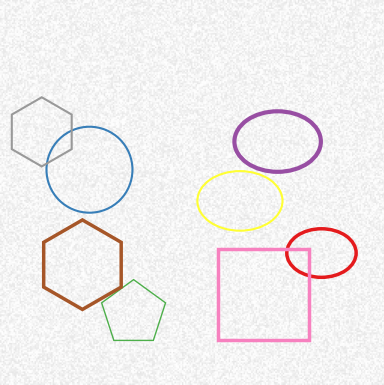[{"shape": "oval", "thickness": 2.5, "radius": 0.45, "center": [0.835, 0.343]}, {"shape": "circle", "thickness": 1.5, "radius": 0.56, "center": [0.232, 0.559]}, {"shape": "pentagon", "thickness": 1, "radius": 0.44, "center": [0.347, 0.186]}, {"shape": "oval", "thickness": 3, "radius": 0.56, "center": [0.721, 0.632]}, {"shape": "oval", "thickness": 1.5, "radius": 0.55, "center": [0.623, 0.478]}, {"shape": "hexagon", "thickness": 2.5, "radius": 0.58, "center": [0.214, 0.313]}, {"shape": "square", "thickness": 2.5, "radius": 0.59, "center": [0.684, 0.236]}, {"shape": "hexagon", "thickness": 1.5, "radius": 0.45, "center": [0.108, 0.658]}]